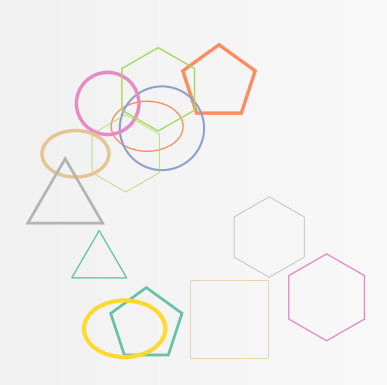[{"shape": "pentagon", "thickness": 2, "radius": 0.48, "center": [0.378, 0.156]}, {"shape": "triangle", "thickness": 1, "radius": 0.41, "center": [0.256, 0.319]}, {"shape": "pentagon", "thickness": 2.5, "radius": 0.49, "center": [0.565, 0.786]}, {"shape": "oval", "thickness": 1, "radius": 0.46, "center": [0.38, 0.672]}, {"shape": "circle", "thickness": 1.5, "radius": 0.54, "center": [0.418, 0.667]}, {"shape": "circle", "thickness": 2.5, "radius": 0.4, "center": [0.278, 0.731]}, {"shape": "hexagon", "thickness": 1, "radius": 0.56, "center": [0.843, 0.228]}, {"shape": "hexagon", "thickness": 0.5, "radius": 0.5, "center": [0.324, 0.602]}, {"shape": "hexagon", "thickness": 1, "radius": 0.54, "center": [0.408, 0.768]}, {"shape": "oval", "thickness": 3, "radius": 0.52, "center": [0.322, 0.146]}, {"shape": "oval", "thickness": 2.5, "radius": 0.43, "center": [0.195, 0.6]}, {"shape": "square", "thickness": 0.5, "radius": 0.51, "center": [0.59, 0.17]}, {"shape": "hexagon", "thickness": 0.5, "radius": 0.52, "center": [0.695, 0.384]}, {"shape": "triangle", "thickness": 2, "radius": 0.56, "center": [0.168, 0.476]}]